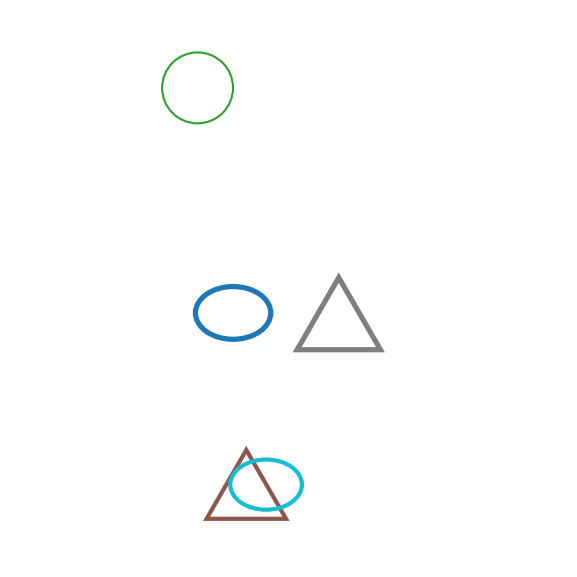[{"shape": "oval", "thickness": 2.5, "radius": 0.33, "center": [0.404, 0.457]}, {"shape": "circle", "thickness": 1, "radius": 0.31, "center": [0.342, 0.847]}, {"shape": "triangle", "thickness": 2, "radius": 0.4, "center": [0.427, 0.141]}, {"shape": "triangle", "thickness": 2.5, "radius": 0.42, "center": [0.587, 0.435]}, {"shape": "oval", "thickness": 2, "radius": 0.31, "center": [0.461, 0.16]}]